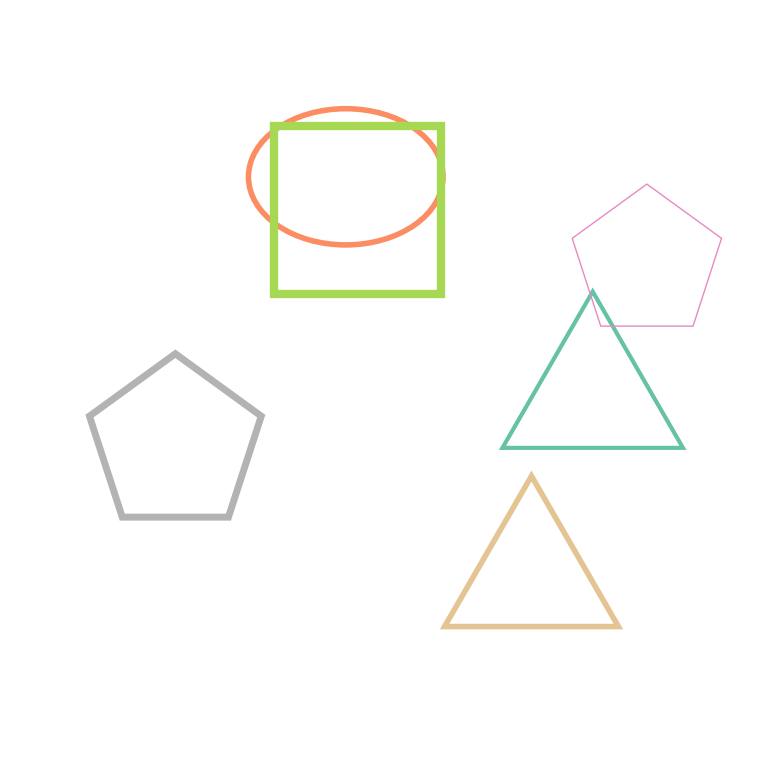[{"shape": "triangle", "thickness": 1.5, "radius": 0.68, "center": [0.77, 0.486]}, {"shape": "oval", "thickness": 2, "radius": 0.63, "center": [0.449, 0.77]}, {"shape": "pentagon", "thickness": 0.5, "radius": 0.51, "center": [0.84, 0.659]}, {"shape": "square", "thickness": 3, "radius": 0.54, "center": [0.465, 0.727]}, {"shape": "triangle", "thickness": 2, "radius": 0.65, "center": [0.69, 0.251]}, {"shape": "pentagon", "thickness": 2.5, "radius": 0.59, "center": [0.228, 0.423]}]